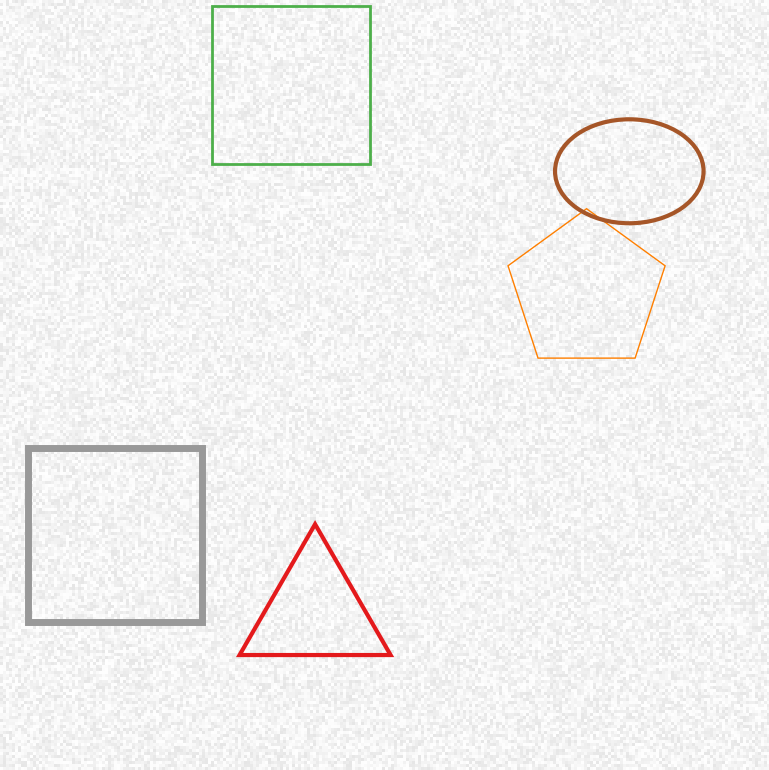[{"shape": "triangle", "thickness": 1.5, "radius": 0.57, "center": [0.409, 0.206]}, {"shape": "square", "thickness": 1, "radius": 0.51, "center": [0.378, 0.89]}, {"shape": "pentagon", "thickness": 0.5, "radius": 0.54, "center": [0.762, 0.622]}, {"shape": "oval", "thickness": 1.5, "radius": 0.48, "center": [0.817, 0.778]}, {"shape": "square", "thickness": 2.5, "radius": 0.56, "center": [0.15, 0.305]}]